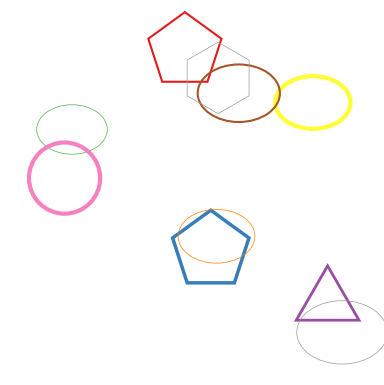[{"shape": "pentagon", "thickness": 1.5, "radius": 0.5, "center": [0.48, 0.868]}, {"shape": "pentagon", "thickness": 2.5, "radius": 0.52, "center": [0.548, 0.35]}, {"shape": "oval", "thickness": 0.5, "radius": 0.46, "center": [0.187, 0.664]}, {"shape": "triangle", "thickness": 2, "radius": 0.47, "center": [0.851, 0.215]}, {"shape": "oval", "thickness": 0.5, "radius": 0.5, "center": [0.562, 0.386]}, {"shape": "oval", "thickness": 3, "radius": 0.49, "center": [0.813, 0.734]}, {"shape": "oval", "thickness": 1.5, "radius": 0.53, "center": [0.62, 0.758]}, {"shape": "circle", "thickness": 3, "radius": 0.46, "center": [0.168, 0.537]}, {"shape": "oval", "thickness": 0.5, "radius": 0.59, "center": [0.888, 0.137]}, {"shape": "hexagon", "thickness": 0.5, "radius": 0.46, "center": [0.567, 0.798]}]